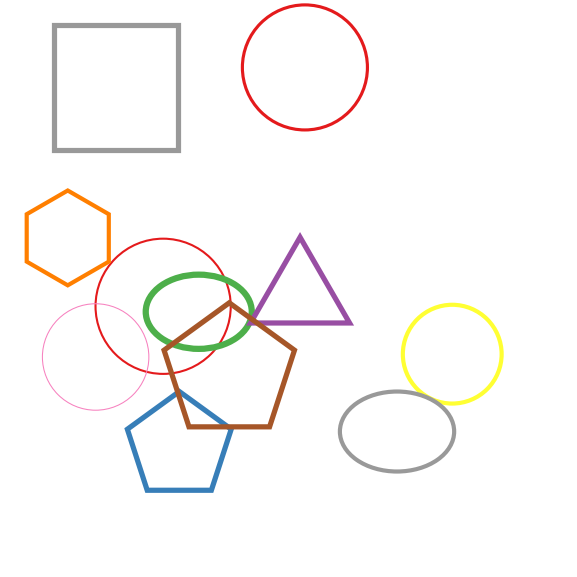[{"shape": "circle", "thickness": 1.5, "radius": 0.54, "center": [0.528, 0.882]}, {"shape": "circle", "thickness": 1, "radius": 0.59, "center": [0.282, 0.469]}, {"shape": "pentagon", "thickness": 2.5, "radius": 0.47, "center": [0.31, 0.227]}, {"shape": "oval", "thickness": 3, "radius": 0.46, "center": [0.344, 0.459]}, {"shape": "triangle", "thickness": 2.5, "radius": 0.49, "center": [0.52, 0.489]}, {"shape": "hexagon", "thickness": 2, "radius": 0.41, "center": [0.117, 0.587]}, {"shape": "circle", "thickness": 2, "radius": 0.43, "center": [0.783, 0.386]}, {"shape": "pentagon", "thickness": 2.5, "radius": 0.59, "center": [0.397, 0.356]}, {"shape": "circle", "thickness": 0.5, "radius": 0.46, "center": [0.166, 0.381]}, {"shape": "oval", "thickness": 2, "radius": 0.49, "center": [0.687, 0.252]}, {"shape": "square", "thickness": 2.5, "radius": 0.54, "center": [0.201, 0.848]}]